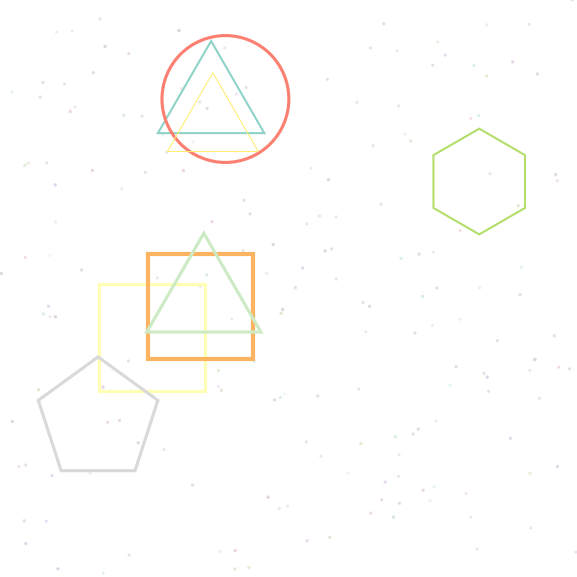[{"shape": "triangle", "thickness": 1, "radius": 0.53, "center": [0.366, 0.822]}, {"shape": "square", "thickness": 1.5, "radius": 0.46, "center": [0.263, 0.414]}, {"shape": "circle", "thickness": 1.5, "radius": 0.55, "center": [0.39, 0.828]}, {"shape": "square", "thickness": 2, "radius": 0.45, "center": [0.347, 0.469]}, {"shape": "hexagon", "thickness": 1, "radius": 0.46, "center": [0.83, 0.685]}, {"shape": "pentagon", "thickness": 1.5, "radius": 0.54, "center": [0.17, 0.272]}, {"shape": "triangle", "thickness": 1.5, "radius": 0.57, "center": [0.353, 0.481]}, {"shape": "triangle", "thickness": 0.5, "radius": 0.45, "center": [0.369, 0.782]}]